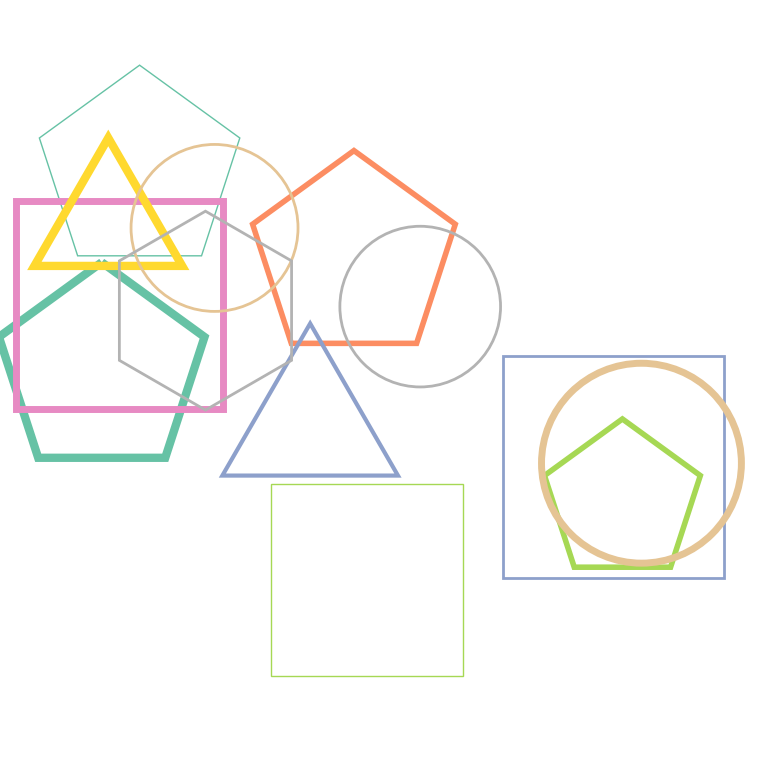[{"shape": "pentagon", "thickness": 3, "radius": 0.7, "center": [0.132, 0.519]}, {"shape": "pentagon", "thickness": 0.5, "radius": 0.68, "center": [0.181, 0.778]}, {"shape": "pentagon", "thickness": 2, "radius": 0.69, "center": [0.46, 0.666]}, {"shape": "square", "thickness": 1, "radius": 0.72, "center": [0.797, 0.393]}, {"shape": "triangle", "thickness": 1.5, "radius": 0.66, "center": [0.403, 0.448]}, {"shape": "square", "thickness": 2.5, "radius": 0.67, "center": [0.155, 0.604]}, {"shape": "square", "thickness": 0.5, "radius": 0.62, "center": [0.476, 0.247]}, {"shape": "pentagon", "thickness": 2, "radius": 0.53, "center": [0.808, 0.349]}, {"shape": "triangle", "thickness": 3, "radius": 0.55, "center": [0.141, 0.71]}, {"shape": "circle", "thickness": 1, "radius": 0.54, "center": [0.279, 0.704]}, {"shape": "circle", "thickness": 2.5, "radius": 0.65, "center": [0.833, 0.398]}, {"shape": "hexagon", "thickness": 1, "radius": 0.65, "center": [0.267, 0.597]}, {"shape": "circle", "thickness": 1, "radius": 0.52, "center": [0.546, 0.602]}]